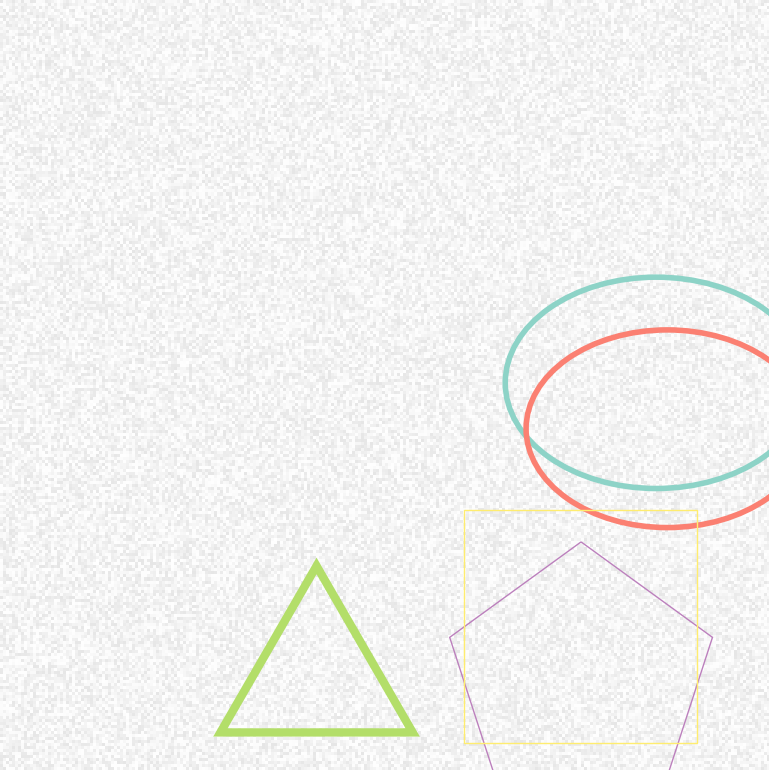[{"shape": "oval", "thickness": 2, "radius": 0.98, "center": [0.852, 0.503]}, {"shape": "oval", "thickness": 2, "radius": 0.92, "center": [0.867, 0.443]}, {"shape": "triangle", "thickness": 3, "radius": 0.72, "center": [0.411, 0.121]}, {"shape": "pentagon", "thickness": 0.5, "radius": 0.9, "center": [0.755, 0.117]}, {"shape": "square", "thickness": 0.5, "radius": 0.76, "center": [0.754, 0.186]}]